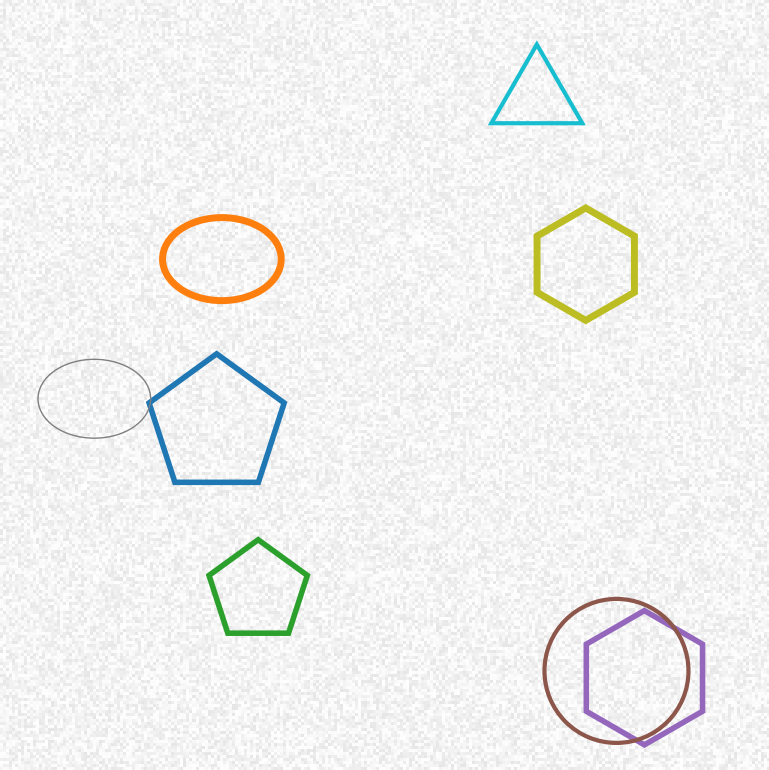[{"shape": "pentagon", "thickness": 2, "radius": 0.46, "center": [0.281, 0.448]}, {"shape": "oval", "thickness": 2.5, "radius": 0.39, "center": [0.288, 0.663]}, {"shape": "pentagon", "thickness": 2, "radius": 0.34, "center": [0.335, 0.232]}, {"shape": "hexagon", "thickness": 2, "radius": 0.44, "center": [0.837, 0.12]}, {"shape": "circle", "thickness": 1.5, "radius": 0.47, "center": [0.801, 0.129]}, {"shape": "oval", "thickness": 0.5, "radius": 0.37, "center": [0.123, 0.482]}, {"shape": "hexagon", "thickness": 2.5, "radius": 0.36, "center": [0.761, 0.657]}, {"shape": "triangle", "thickness": 1.5, "radius": 0.34, "center": [0.697, 0.874]}]